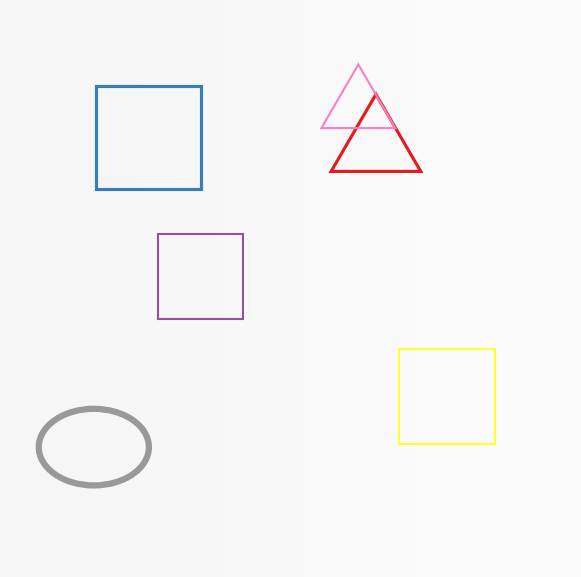[{"shape": "triangle", "thickness": 1.5, "radius": 0.45, "center": [0.647, 0.747]}, {"shape": "square", "thickness": 1.5, "radius": 0.45, "center": [0.255, 0.761]}, {"shape": "square", "thickness": 1, "radius": 0.36, "center": [0.345, 0.52]}, {"shape": "square", "thickness": 1, "radius": 0.41, "center": [0.769, 0.312]}, {"shape": "triangle", "thickness": 1, "radius": 0.37, "center": [0.617, 0.814]}, {"shape": "oval", "thickness": 3, "radius": 0.47, "center": [0.161, 0.225]}]